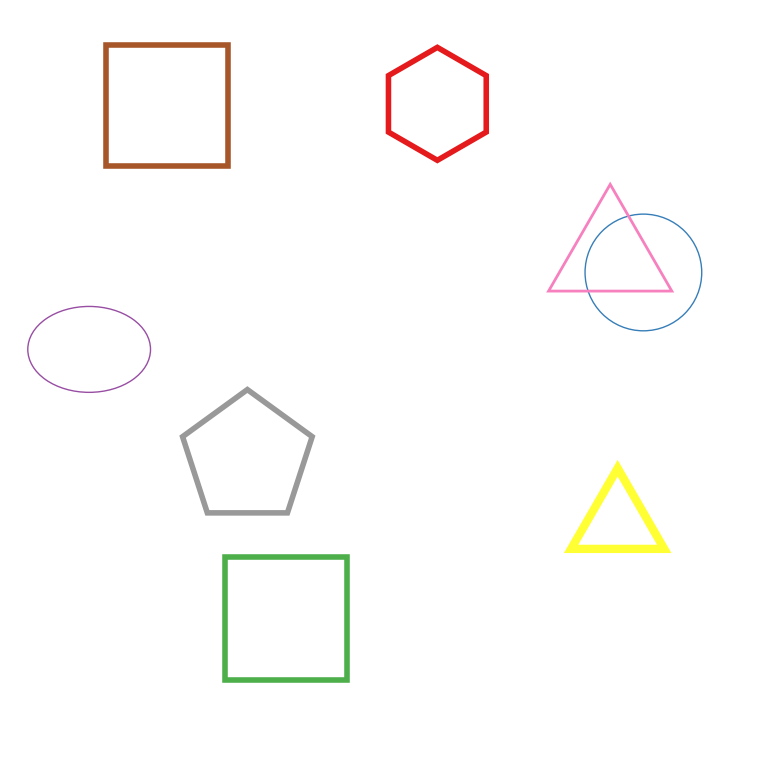[{"shape": "hexagon", "thickness": 2, "radius": 0.37, "center": [0.568, 0.865]}, {"shape": "circle", "thickness": 0.5, "radius": 0.38, "center": [0.836, 0.646]}, {"shape": "square", "thickness": 2, "radius": 0.4, "center": [0.371, 0.197]}, {"shape": "oval", "thickness": 0.5, "radius": 0.4, "center": [0.116, 0.546]}, {"shape": "triangle", "thickness": 3, "radius": 0.35, "center": [0.802, 0.322]}, {"shape": "square", "thickness": 2, "radius": 0.4, "center": [0.217, 0.863]}, {"shape": "triangle", "thickness": 1, "radius": 0.46, "center": [0.792, 0.668]}, {"shape": "pentagon", "thickness": 2, "radius": 0.44, "center": [0.321, 0.406]}]